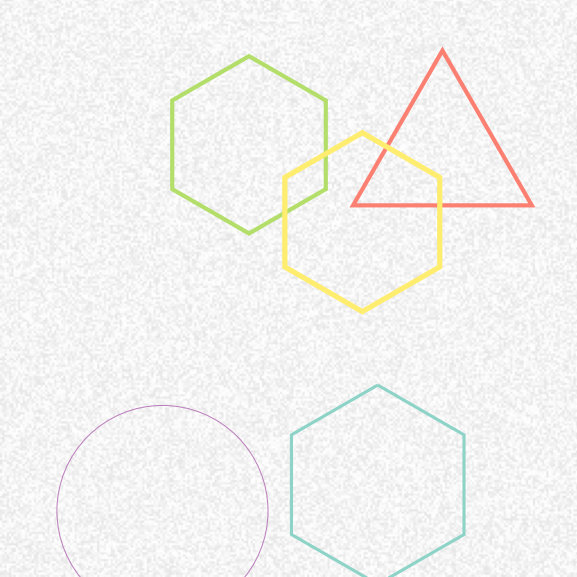[{"shape": "hexagon", "thickness": 1.5, "radius": 0.86, "center": [0.654, 0.16]}, {"shape": "triangle", "thickness": 2, "radius": 0.89, "center": [0.766, 0.733]}, {"shape": "hexagon", "thickness": 2, "radius": 0.77, "center": [0.431, 0.748]}, {"shape": "circle", "thickness": 0.5, "radius": 0.91, "center": [0.281, 0.114]}, {"shape": "hexagon", "thickness": 2.5, "radius": 0.77, "center": [0.627, 0.614]}]